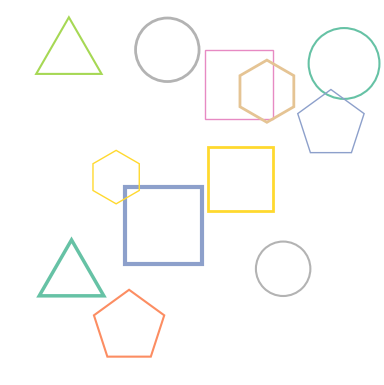[{"shape": "triangle", "thickness": 2.5, "radius": 0.48, "center": [0.186, 0.28]}, {"shape": "circle", "thickness": 1.5, "radius": 0.46, "center": [0.894, 0.835]}, {"shape": "pentagon", "thickness": 1.5, "radius": 0.48, "center": [0.335, 0.151]}, {"shape": "pentagon", "thickness": 1, "radius": 0.45, "center": [0.86, 0.677]}, {"shape": "square", "thickness": 3, "radius": 0.5, "center": [0.425, 0.415]}, {"shape": "square", "thickness": 1, "radius": 0.45, "center": [0.621, 0.781]}, {"shape": "triangle", "thickness": 1.5, "radius": 0.49, "center": [0.179, 0.857]}, {"shape": "square", "thickness": 2, "radius": 0.42, "center": [0.625, 0.535]}, {"shape": "hexagon", "thickness": 1, "radius": 0.35, "center": [0.302, 0.54]}, {"shape": "hexagon", "thickness": 2, "radius": 0.4, "center": [0.693, 0.763]}, {"shape": "circle", "thickness": 1.5, "radius": 0.35, "center": [0.735, 0.302]}, {"shape": "circle", "thickness": 2, "radius": 0.41, "center": [0.435, 0.871]}]